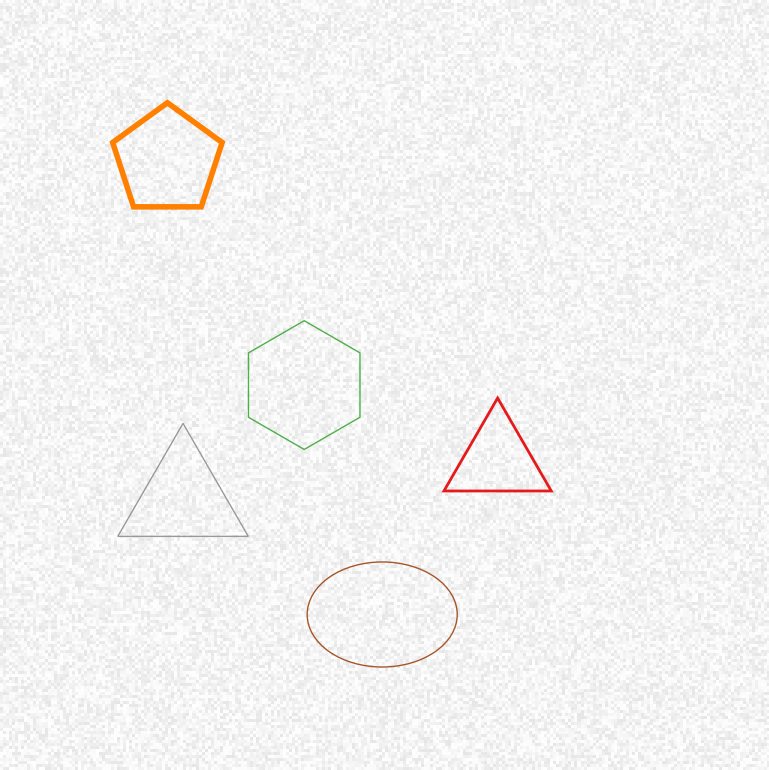[{"shape": "triangle", "thickness": 1, "radius": 0.4, "center": [0.646, 0.403]}, {"shape": "hexagon", "thickness": 0.5, "radius": 0.42, "center": [0.395, 0.5]}, {"shape": "pentagon", "thickness": 2, "radius": 0.37, "center": [0.217, 0.792]}, {"shape": "oval", "thickness": 0.5, "radius": 0.49, "center": [0.496, 0.202]}, {"shape": "triangle", "thickness": 0.5, "radius": 0.49, "center": [0.238, 0.352]}]